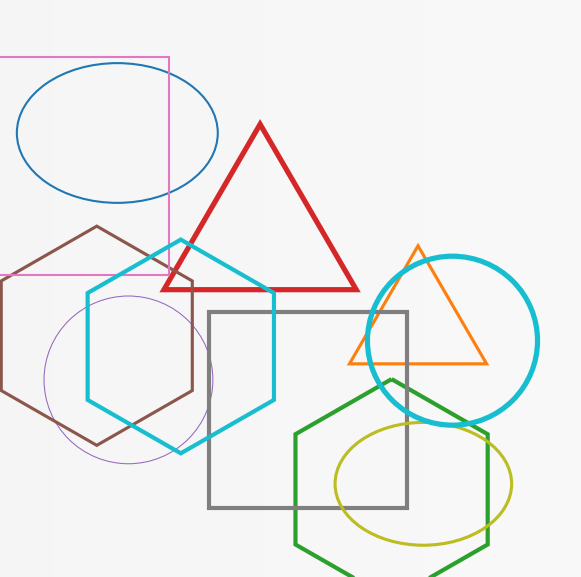[{"shape": "oval", "thickness": 1, "radius": 0.86, "center": [0.202, 0.769]}, {"shape": "triangle", "thickness": 1.5, "radius": 0.68, "center": [0.719, 0.437]}, {"shape": "hexagon", "thickness": 2, "radius": 0.95, "center": [0.674, 0.152]}, {"shape": "triangle", "thickness": 2.5, "radius": 0.95, "center": [0.447, 0.593]}, {"shape": "circle", "thickness": 0.5, "radius": 0.73, "center": [0.221, 0.341]}, {"shape": "hexagon", "thickness": 1.5, "radius": 0.95, "center": [0.166, 0.418]}, {"shape": "square", "thickness": 1, "radius": 0.94, "center": [0.103, 0.712]}, {"shape": "square", "thickness": 2, "radius": 0.85, "center": [0.53, 0.29]}, {"shape": "oval", "thickness": 1.5, "radius": 0.76, "center": [0.728, 0.161]}, {"shape": "circle", "thickness": 2.5, "radius": 0.73, "center": [0.778, 0.409]}, {"shape": "hexagon", "thickness": 2, "radius": 0.93, "center": [0.311, 0.399]}]